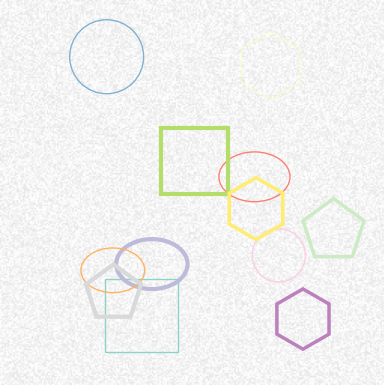[{"shape": "square", "thickness": 1, "radius": 0.48, "center": [0.368, 0.181]}, {"shape": "hexagon", "thickness": 0.5, "radius": 0.44, "center": [0.703, 0.829]}, {"shape": "oval", "thickness": 3, "radius": 0.46, "center": [0.395, 0.314]}, {"shape": "oval", "thickness": 1, "radius": 0.46, "center": [0.661, 0.541]}, {"shape": "circle", "thickness": 1, "radius": 0.48, "center": [0.277, 0.853]}, {"shape": "oval", "thickness": 1, "radius": 0.41, "center": [0.293, 0.298]}, {"shape": "square", "thickness": 3, "radius": 0.43, "center": [0.505, 0.583]}, {"shape": "circle", "thickness": 1, "radius": 0.35, "center": [0.724, 0.337]}, {"shape": "pentagon", "thickness": 3, "radius": 0.38, "center": [0.295, 0.238]}, {"shape": "hexagon", "thickness": 2.5, "radius": 0.39, "center": [0.787, 0.171]}, {"shape": "pentagon", "thickness": 2.5, "radius": 0.42, "center": [0.866, 0.401]}, {"shape": "hexagon", "thickness": 2.5, "radius": 0.4, "center": [0.665, 0.458]}]